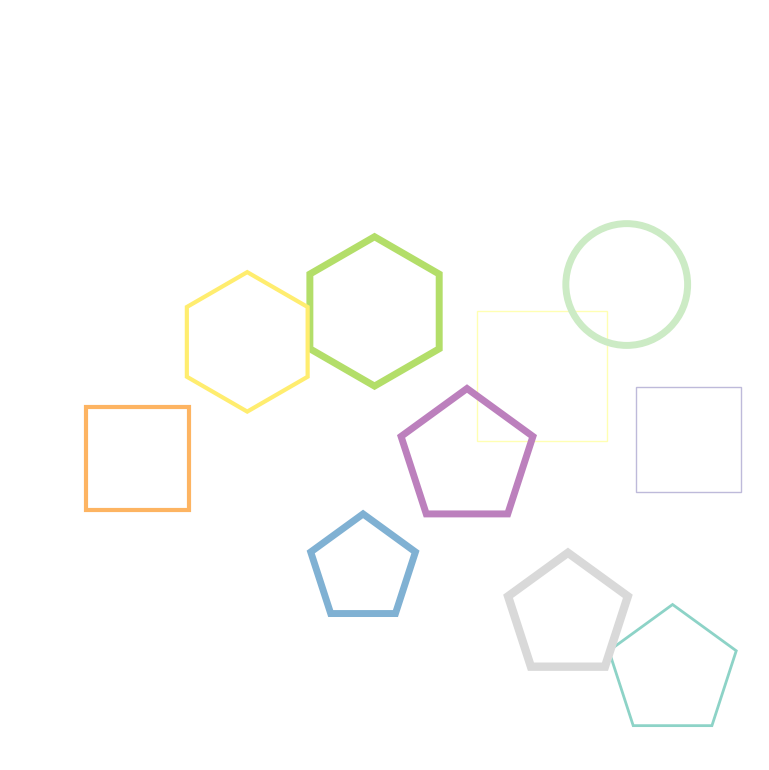[{"shape": "pentagon", "thickness": 1, "radius": 0.43, "center": [0.873, 0.128]}, {"shape": "square", "thickness": 0.5, "radius": 0.42, "center": [0.704, 0.511]}, {"shape": "square", "thickness": 0.5, "radius": 0.34, "center": [0.894, 0.429]}, {"shape": "pentagon", "thickness": 2.5, "radius": 0.36, "center": [0.472, 0.261]}, {"shape": "square", "thickness": 1.5, "radius": 0.33, "center": [0.179, 0.405]}, {"shape": "hexagon", "thickness": 2.5, "radius": 0.48, "center": [0.486, 0.596]}, {"shape": "pentagon", "thickness": 3, "radius": 0.41, "center": [0.738, 0.2]}, {"shape": "pentagon", "thickness": 2.5, "radius": 0.45, "center": [0.606, 0.405]}, {"shape": "circle", "thickness": 2.5, "radius": 0.4, "center": [0.814, 0.63]}, {"shape": "hexagon", "thickness": 1.5, "radius": 0.45, "center": [0.321, 0.556]}]